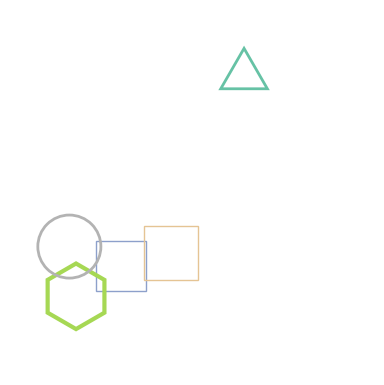[{"shape": "triangle", "thickness": 2, "radius": 0.35, "center": [0.634, 0.804]}, {"shape": "square", "thickness": 1, "radius": 0.33, "center": [0.313, 0.31]}, {"shape": "hexagon", "thickness": 3, "radius": 0.43, "center": [0.198, 0.23]}, {"shape": "square", "thickness": 1, "radius": 0.35, "center": [0.445, 0.343]}, {"shape": "circle", "thickness": 2, "radius": 0.41, "center": [0.18, 0.36]}]